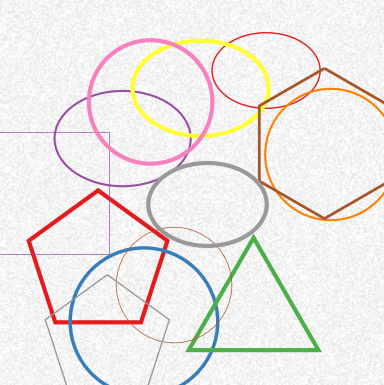[{"shape": "oval", "thickness": 1, "radius": 0.7, "center": [0.691, 0.817]}, {"shape": "pentagon", "thickness": 3, "radius": 0.95, "center": [0.255, 0.316]}, {"shape": "circle", "thickness": 2.5, "radius": 0.96, "center": [0.374, 0.164]}, {"shape": "triangle", "thickness": 3, "radius": 0.97, "center": [0.659, 0.188]}, {"shape": "oval", "thickness": 1.5, "radius": 0.88, "center": [0.319, 0.64]}, {"shape": "square", "thickness": 0.5, "radius": 0.79, "center": [0.126, 0.499]}, {"shape": "circle", "thickness": 1.5, "radius": 0.85, "center": [0.859, 0.599]}, {"shape": "oval", "thickness": 3, "radius": 0.88, "center": [0.521, 0.77]}, {"shape": "circle", "thickness": 0.5, "radius": 0.75, "center": [0.452, 0.26]}, {"shape": "hexagon", "thickness": 2, "radius": 0.98, "center": [0.843, 0.627]}, {"shape": "circle", "thickness": 3, "radius": 0.8, "center": [0.391, 0.735]}, {"shape": "pentagon", "thickness": 1, "radius": 0.85, "center": [0.279, 0.117]}, {"shape": "oval", "thickness": 3, "radius": 0.77, "center": [0.539, 0.469]}]